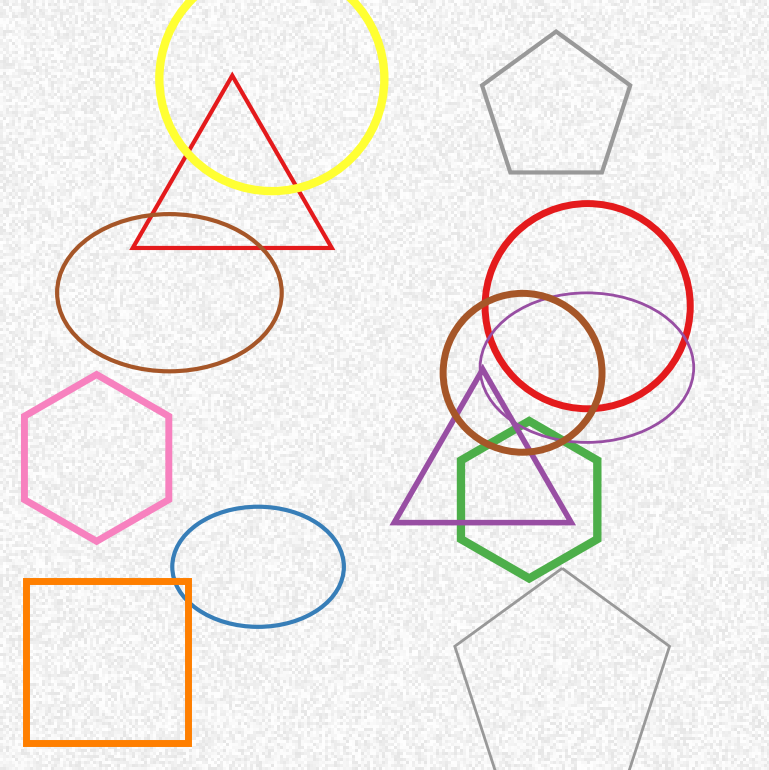[{"shape": "circle", "thickness": 2.5, "radius": 0.67, "center": [0.763, 0.602]}, {"shape": "triangle", "thickness": 1.5, "radius": 0.75, "center": [0.302, 0.753]}, {"shape": "oval", "thickness": 1.5, "radius": 0.56, "center": [0.335, 0.264]}, {"shape": "hexagon", "thickness": 3, "radius": 0.51, "center": [0.687, 0.351]}, {"shape": "triangle", "thickness": 2, "radius": 0.66, "center": [0.627, 0.388]}, {"shape": "oval", "thickness": 1, "radius": 0.69, "center": [0.762, 0.523]}, {"shape": "square", "thickness": 2.5, "radius": 0.53, "center": [0.139, 0.14]}, {"shape": "circle", "thickness": 3, "radius": 0.73, "center": [0.353, 0.898]}, {"shape": "circle", "thickness": 2.5, "radius": 0.52, "center": [0.679, 0.516]}, {"shape": "oval", "thickness": 1.5, "radius": 0.73, "center": [0.22, 0.62]}, {"shape": "hexagon", "thickness": 2.5, "radius": 0.54, "center": [0.125, 0.405]}, {"shape": "pentagon", "thickness": 1, "radius": 0.73, "center": [0.73, 0.115]}, {"shape": "pentagon", "thickness": 1.5, "radius": 0.51, "center": [0.722, 0.858]}]